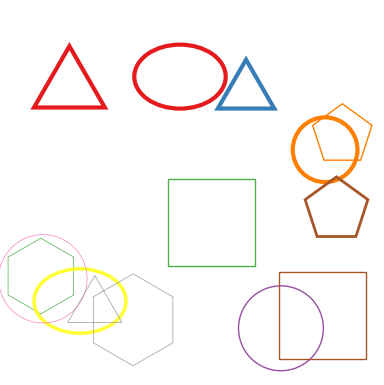[{"shape": "oval", "thickness": 3, "radius": 0.59, "center": [0.468, 0.801]}, {"shape": "triangle", "thickness": 3, "radius": 0.53, "center": [0.18, 0.774]}, {"shape": "triangle", "thickness": 3, "radius": 0.42, "center": [0.639, 0.76]}, {"shape": "hexagon", "thickness": 0.5, "radius": 0.49, "center": [0.106, 0.283]}, {"shape": "square", "thickness": 1, "radius": 0.57, "center": [0.55, 0.423]}, {"shape": "circle", "thickness": 1, "radius": 0.55, "center": [0.73, 0.147]}, {"shape": "circle", "thickness": 3, "radius": 0.42, "center": [0.844, 0.611]}, {"shape": "pentagon", "thickness": 1, "radius": 0.4, "center": [0.889, 0.649]}, {"shape": "oval", "thickness": 2.5, "radius": 0.6, "center": [0.208, 0.218]}, {"shape": "square", "thickness": 1, "radius": 0.56, "center": [0.837, 0.18]}, {"shape": "pentagon", "thickness": 2, "radius": 0.43, "center": [0.874, 0.455]}, {"shape": "circle", "thickness": 0.5, "radius": 0.57, "center": [0.111, 0.276]}, {"shape": "hexagon", "thickness": 0.5, "radius": 0.6, "center": [0.346, 0.169]}, {"shape": "triangle", "thickness": 0.5, "radius": 0.41, "center": [0.246, 0.203]}]